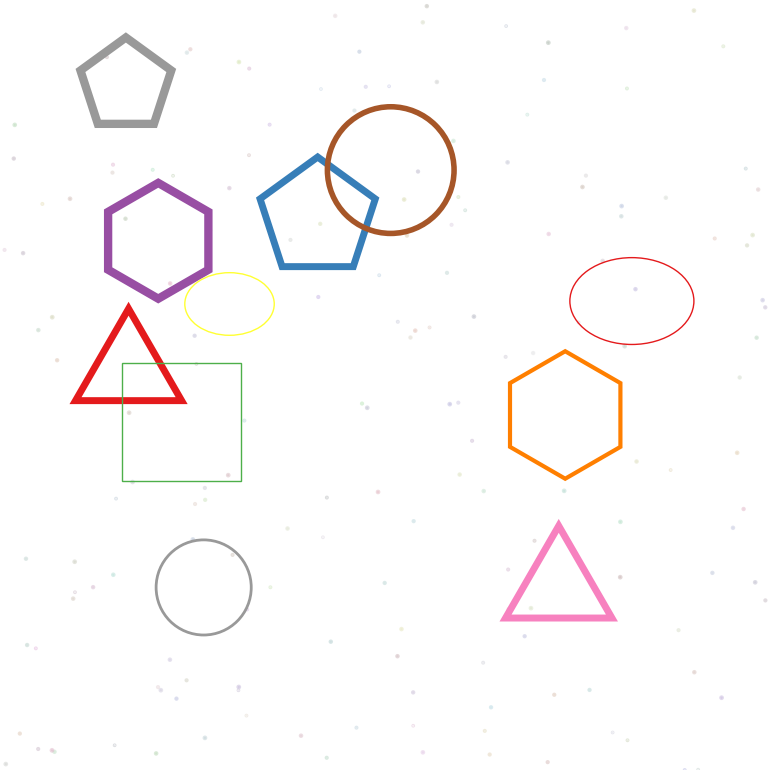[{"shape": "triangle", "thickness": 2.5, "radius": 0.4, "center": [0.167, 0.519]}, {"shape": "oval", "thickness": 0.5, "radius": 0.4, "center": [0.821, 0.609]}, {"shape": "pentagon", "thickness": 2.5, "radius": 0.39, "center": [0.413, 0.717]}, {"shape": "square", "thickness": 0.5, "radius": 0.38, "center": [0.235, 0.452]}, {"shape": "hexagon", "thickness": 3, "radius": 0.38, "center": [0.206, 0.687]}, {"shape": "hexagon", "thickness": 1.5, "radius": 0.41, "center": [0.734, 0.461]}, {"shape": "oval", "thickness": 0.5, "radius": 0.29, "center": [0.298, 0.605]}, {"shape": "circle", "thickness": 2, "radius": 0.41, "center": [0.507, 0.779]}, {"shape": "triangle", "thickness": 2.5, "radius": 0.4, "center": [0.726, 0.237]}, {"shape": "circle", "thickness": 1, "radius": 0.31, "center": [0.265, 0.237]}, {"shape": "pentagon", "thickness": 3, "radius": 0.31, "center": [0.163, 0.889]}]